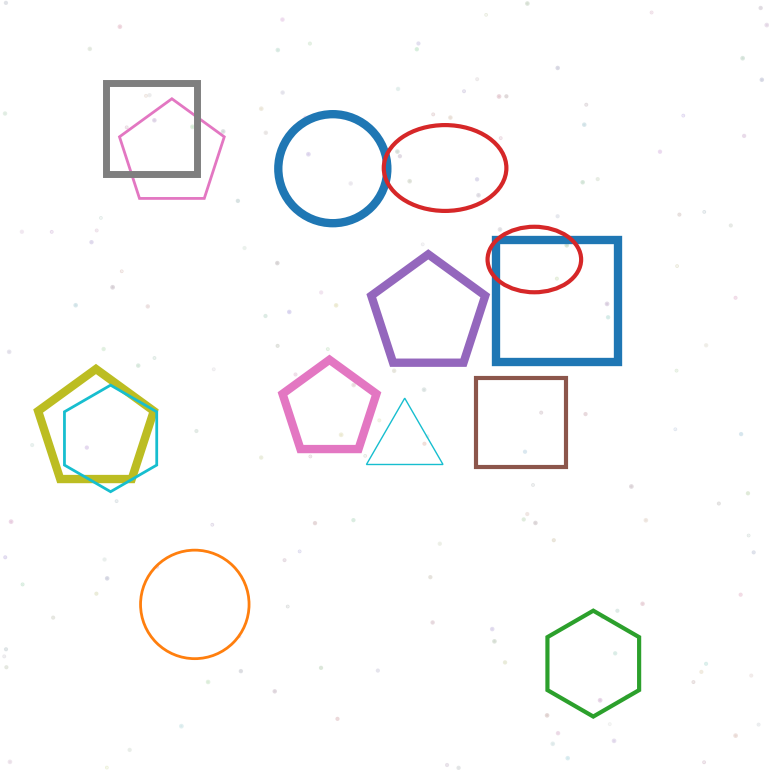[{"shape": "square", "thickness": 3, "radius": 0.4, "center": [0.723, 0.609]}, {"shape": "circle", "thickness": 3, "radius": 0.35, "center": [0.432, 0.781]}, {"shape": "circle", "thickness": 1, "radius": 0.35, "center": [0.253, 0.215]}, {"shape": "hexagon", "thickness": 1.5, "radius": 0.34, "center": [0.771, 0.138]}, {"shape": "oval", "thickness": 1.5, "radius": 0.3, "center": [0.694, 0.663]}, {"shape": "oval", "thickness": 1.5, "radius": 0.4, "center": [0.578, 0.782]}, {"shape": "pentagon", "thickness": 3, "radius": 0.39, "center": [0.556, 0.592]}, {"shape": "square", "thickness": 1.5, "radius": 0.29, "center": [0.677, 0.451]}, {"shape": "pentagon", "thickness": 3, "radius": 0.32, "center": [0.428, 0.469]}, {"shape": "pentagon", "thickness": 1, "radius": 0.36, "center": [0.223, 0.8]}, {"shape": "square", "thickness": 2.5, "radius": 0.3, "center": [0.197, 0.834]}, {"shape": "pentagon", "thickness": 3, "radius": 0.39, "center": [0.125, 0.442]}, {"shape": "triangle", "thickness": 0.5, "radius": 0.29, "center": [0.526, 0.425]}, {"shape": "hexagon", "thickness": 1, "radius": 0.35, "center": [0.144, 0.431]}]